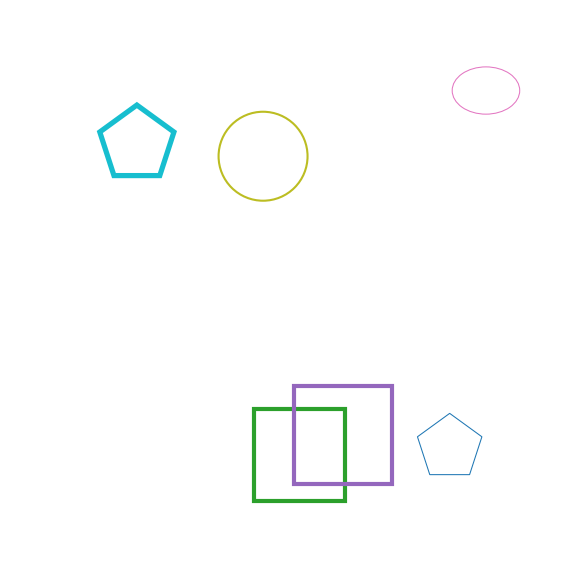[{"shape": "pentagon", "thickness": 0.5, "radius": 0.29, "center": [0.779, 0.225]}, {"shape": "square", "thickness": 2, "radius": 0.39, "center": [0.518, 0.211]}, {"shape": "square", "thickness": 2, "radius": 0.42, "center": [0.594, 0.246]}, {"shape": "oval", "thickness": 0.5, "radius": 0.29, "center": [0.841, 0.842]}, {"shape": "circle", "thickness": 1, "radius": 0.39, "center": [0.456, 0.729]}, {"shape": "pentagon", "thickness": 2.5, "radius": 0.34, "center": [0.237, 0.75]}]